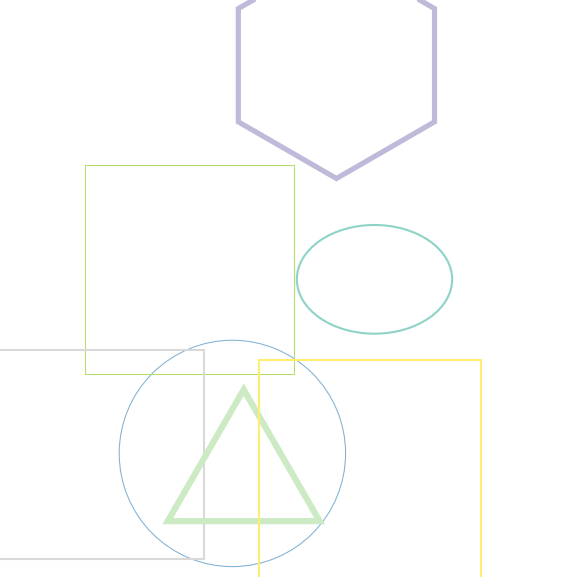[{"shape": "oval", "thickness": 1, "radius": 0.67, "center": [0.648, 0.515]}, {"shape": "hexagon", "thickness": 2.5, "radius": 0.98, "center": [0.583, 0.886]}, {"shape": "circle", "thickness": 0.5, "radius": 0.98, "center": [0.402, 0.214]}, {"shape": "square", "thickness": 0.5, "radius": 0.9, "center": [0.328, 0.533]}, {"shape": "square", "thickness": 1, "radius": 0.9, "center": [0.173, 0.212]}, {"shape": "triangle", "thickness": 3, "radius": 0.76, "center": [0.422, 0.173]}, {"shape": "square", "thickness": 1, "radius": 0.96, "center": [0.641, 0.184]}]